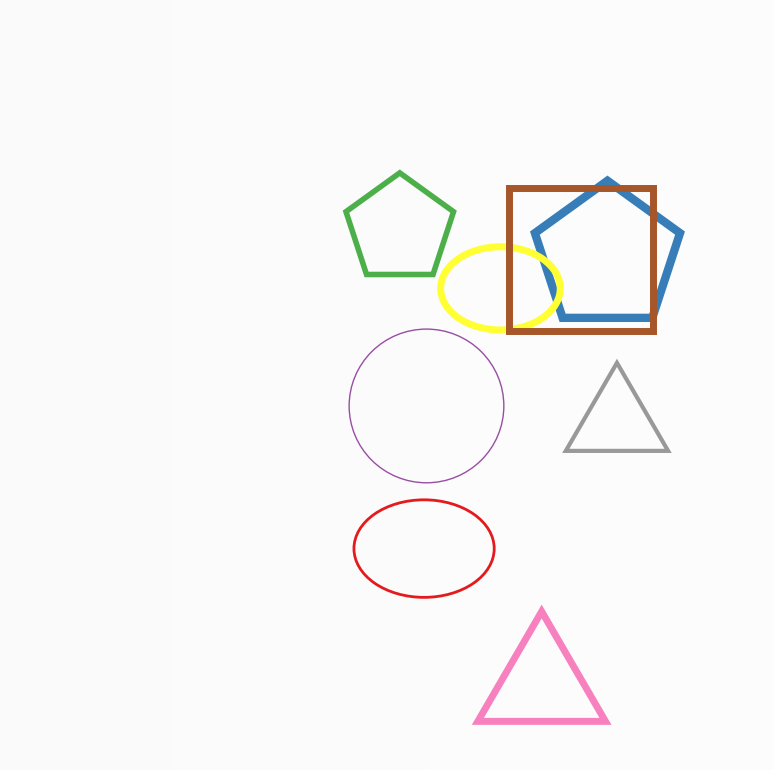[{"shape": "oval", "thickness": 1, "radius": 0.45, "center": [0.547, 0.288]}, {"shape": "pentagon", "thickness": 3, "radius": 0.49, "center": [0.784, 0.667]}, {"shape": "pentagon", "thickness": 2, "radius": 0.36, "center": [0.516, 0.703]}, {"shape": "circle", "thickness": 0.5, "radius": 0.5, "center": [0.55, 0.473]}, {"shape": "oval", "thickness": 2.5, "radius": 0.39, "center": [0.646, 0.625]}, {"shape": "square", "thickness": 2.5, "radius": 0.47, "center": [0.75, 0.663]}, {"shape": "triangle", "thickness": 2.5, "radius": 0.48, "center": [0.699, 0.111]}, {"shape": "triangle", "thickness": 1.5, "radius": 0.38, "center": [0.796, 0.453]}]